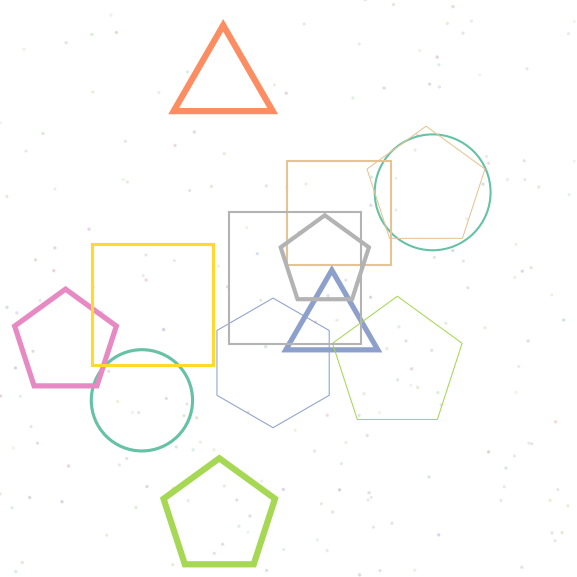[{"shape": "circle", "thickness": 1.5, "radius": 0.44, "center": [0.246, 0.306]}, {"shape": "circle", "thickness": 1, "radius": 0.5, "center": [0.749, 0.666]}, {"shape": "triangle", "thickness": 3, "radius": 0.5, "center": [0.386, 0.856]}, {"shape": "hexagon", "thickness": 0.5, "radius": 0.56, "center": [0.473, 0.371]}, {"shape": "triangle", "thickness": 2.5, "radius": 0.46, "center": [0.575, 0.439]}, {"shape": "pentagon", "thickness": 2.5, "radius": 0.46, "center": [0.113, 0.406]}, {"shape": "pentagon", "thickness": 3, "radius": 0.51, "center": [0.38, 0.104]}, {"shape": "pentagon", "thickness": 0.5, "radius": 0.59, "center": [0.688, 0.368]}, {"shape": "square", "thickness": 1.5, "radius": 0.52, "center": [0.265, 0.472]}, {"shape": "pentagon", "thickness": 0.5, "radius": 0.54, "center": [0.738, 0.673]}, {"shape": "square", "thickness": 1, "radius": 0.45, "center": [0.587, 0.63]}, {"shape": "square", "thickness": 1, "radius": 0.57, "center": [0.511, 0.517]}, {"shape": "pentagon", "thickness": 2, "radius": 0.4, "center": [0.562, 0.546]}]